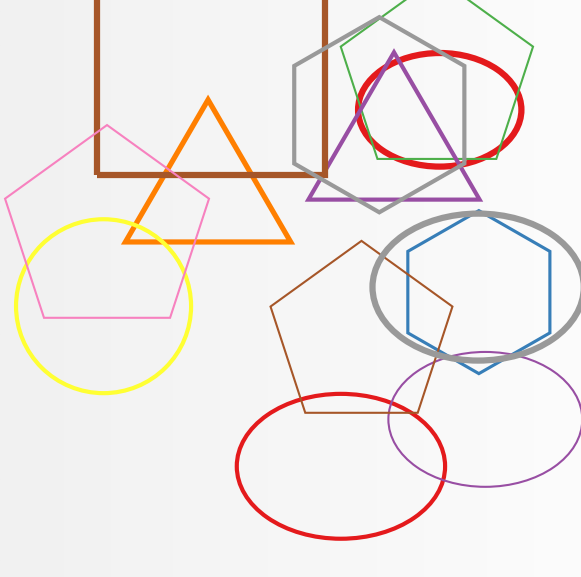[{"shape": "oval", "thickness": 2, "radius": 0.9, "center": [0.587, 0.192]}, {"shape": "oval", "thickness": 3, "radius": 0.7, "center": [0.757, 0.809]}, {"shape": "hexagon", "thickness": 1.5, "radius": 0.71, "center": [0.824, 0.493]}, {"shape": "pentagon", "thickness": 1, "radius": 0.87, "center": [0.752, 0.865]}, {"shape": "oval", "thickness": 1, "radius": 0.83, "center": [0.835, 0.273]}, {"shape": "triangle", "thickness": 2, "radius": 0.85, "center": [0.678, 0.739]}, {"shape": "triangle", "thickness": 2.5, "radius": 0.82, "center": [0.358, 0.662]}, {"shape": "circle", "thickness": 2, "radius": 0.75, "center": [0.178, 0.469]}, {"shape": "square", "thickness": 3, "radius": 0.98, "center": [0.362, 0.892]}, {"shape": "pentagon", "thickness": 1, "radius": 0.82, "center": [0.622, 0.417]}, {"shape": "pentagon", "thickness": 1, "radius": 0.92, "center": [0.184, 0.598]}, {"shape": "hexagon", "thickness": 2, "radius": 0.84, "center": [0.653, 0.8]}, {"shape": "oval", "thickness": 3, "radius": 0.91, "center": [0.823, 0.502]}]